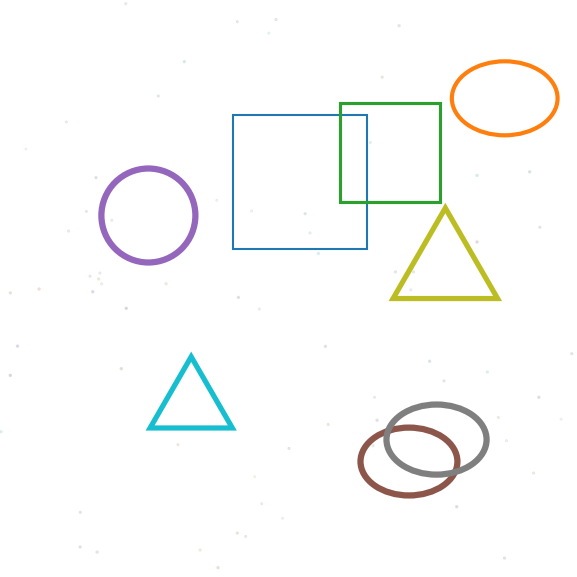[{"shape": "square", "thickness": 1, "radius": 0.58, "center": [0.519, 0.684]}, {"shape": "oval", "thickness": 2, "radius": 0.46, "center": [0.874, 0.829]}, {"shape": "square", "thickness": 1.5, "radius": 0.43, "center": [0.675, 0.735]}, {"shape": "circle", "thickness": 3, "radius": 0.41, "center": [0.257, 0.626]}, {"shape": "oval", "thickness": 3, "radius": 0.42, "center": [0.708, 0.2]}, {"shape": "oval", "thickness": 3, "radius": 0.43, "center": [0.756, 0.238]}, {"shape": "triangle", "thickness": 2.5, "radius": 0.52, "center": [0.771, 0.534]}, {"shape": "triangle", "thickness": 2.5, "radius": 0.41, "center": [0.331, 0.299]}]